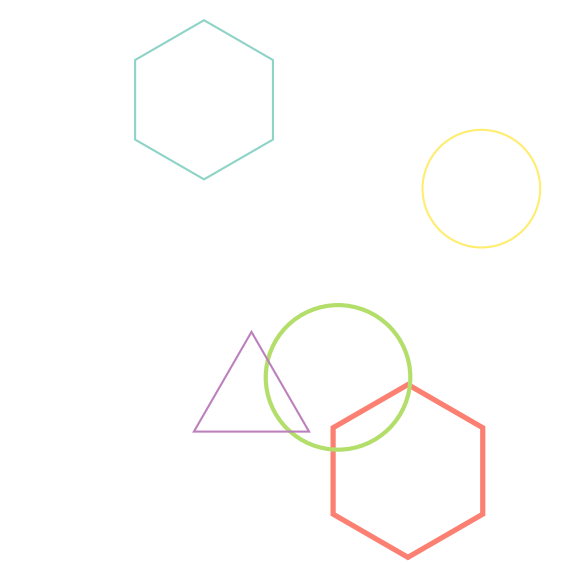[{"shape": "hexagon", "thickness": 1, "radius": 0.69, "center": [0.353, 0.826]}, {"shape": "hexagon", "thickness": 2.5, "radius": 0.75, "center": [0.706, 0.184]}, {"shape": "circle", "thickness": 2, "radius": 0.63, "center": [0.585, 0.346]}, {"shape": "triangle", "thickness": 1, "radius": 0.58, "center": [0.435, 0.309]}, {"shape": "circle", "thickness": 1, "radius": 0.51, "center": [0.834, 0.672]}]